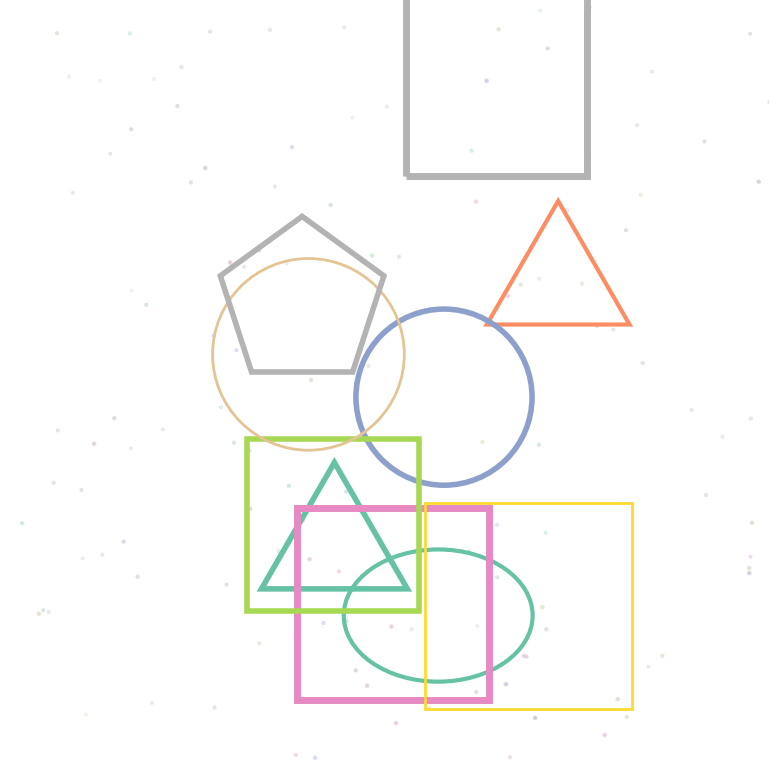[{"shape": "oval", "thickness": 1.5, "radius": 0.61, "center": [0.569, 0.201]}, {"shape": "triangle", "thickness": 2, "radius": 0.55, "center": [0.434, 0.29]}, {"shape": "triangle", "thickness": 1.5, "radius": 0.53, "center": [0.725, 0.632]}, {"shape": "circle", "thickness": 2, "radius": 0.57, "center": [0.577, 0.484]}, {"shape": "square", "thickness": 2.5, "radius": 0.62, "center": [0.51, 0.216]}, {"shape": "square", "thickness": 2, "radius": 0.56, "center": [0.433, 0.318]}, {"shape": "square", "thickness": 1, "radius": 0.67, "center": [0.686, 0.213]}, {"shape": "circle", "thickness": 1, "radius": 0.62, "center": [0.401, 0.54]}, {"shape": "square", "thickness": 2.5, "radius": 0.59, "center": [0.645, 0.89]}, {"shape": "pentagon", "thickness": 2, "radius": 0.56, "center": [0.392, 0.607]}]